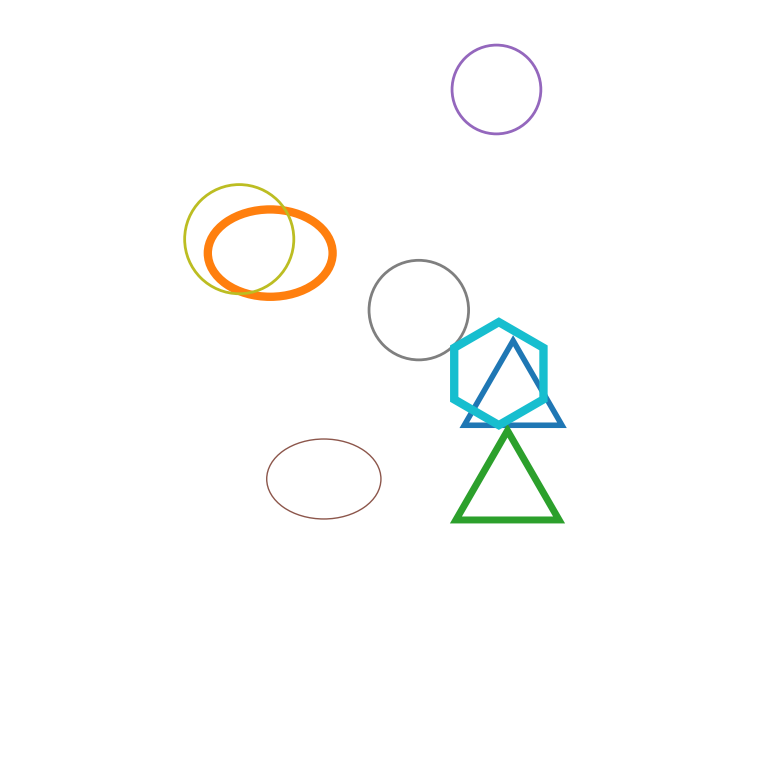[{"shape": "triangle", "thickness": 2, "radius": 0.37, "center": [0.666, 0.484]}, {"shape": "oval", "thickness": 3, "radius": 0.41, "center": [0.351, 0.671]}, {"shape": "triangle", "thickness": 2.5, "radius": 0.39, "center": [0.659, 0.363]}, {"shape": "circle", "thickness": 1, "radius": 0.29, "center": [0.645, 0.884]}, {"shape": "oval", "thickness": 0.5, "radius": 0.37, "center": [0.421, 0.378]}, {"shape": "circle", "thickness": 1, "radius": 0.32, "center": [0.544, 0.597]}, {"shape": "circle", "thickness": 1, "radius": 0.35, "center": [0.311, 0.689]}, {"shape": "hexagon", "thickness": 3, "radius": 0.33, "center": [0.648, 0.515]}]